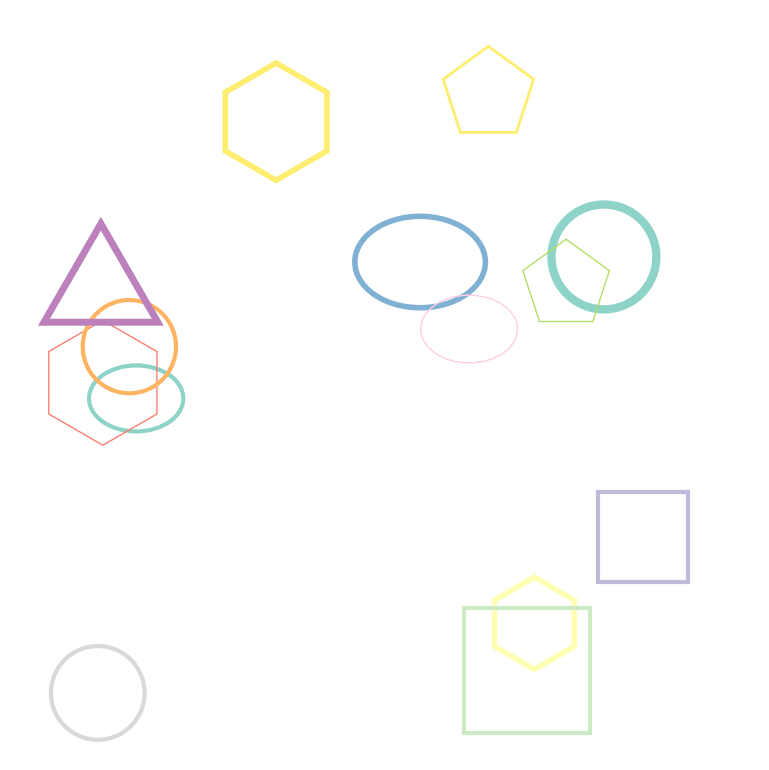[{"shape": "oval", "thickness": 1.5, "radius": 0.31, "center": [0.177, 0.483]}, {"shape": "circle", "thickness": 3, "radius": 0.34, "center": [0.784, 0.666]}, {"shape": "hexagon", "thickness": 2, "radius": 0.3, "center": [0.694, 0.191]}, {"shape": "square", "thickness": 1.5, "radius": 0.29, "center": [0.835, 0.303]}, {"shape": "hexagon", "thickness": 0.5, "radius": 0.41, "center": [0.134, 0.503]}, {"shape": "oval", "thickness": 2, "radius": 0.42, "center": [0.546, 0.66]}, {"shape": "circle", "thickness": 1.5, "radius": 0.3, "center": [0.168, 0.55]}, {"shape": "pentagon", "thickness": 0.5, "radius": 0.3, "center": [0.735, 0.63]}, {"shape": "oval", "thickness": 0.5, "radius": 0.31, "center": [0.609, 0.573]}, {"shape": "circle", "thickness": 1.5, "radius": 0.3, "center": [0.127, 0.1]}, {"shape": "triangle", "thickness": 2.5, "radius": 0.43, "center": [0.131, 0.624]}, {"shape": "square", "thickness": 1.5, "radius": 0.41, "center": [0.684, 0.129]}, {"shape": "pentagon", "thickness": 1, "radius": 0.31, "center": [0.634, 0.878]}, {"shape": "hexagon", "thickness": 2, "radius": 0.38, "center": [0.359, 0.842]}]